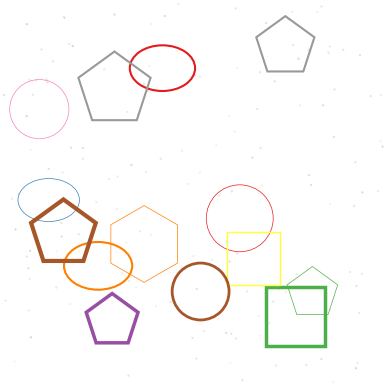[{"shape": "oval", "thickness": 1.5, "radius": 0.42, "center": [0.422, 0.823]}, {"shape": "circle", "thickness": 0.5, "radius": 0.43, "center": [0.623, 0.433]}, {"shape": "oval", "thickness": 0.5, "radius": 0.4, "center": [0.126, 0.48]}, {"shape": "pentagon", "thickness": 0.5, "radius": 0.35, "center": [0.811, 0.239]}, {"shape": "square", "thickness": 2.5, "radius": 0.38, "center": [0.768, 0.179]}, {"shape": "pentagon", "thickness": 2.5, "radius": 0.35, "center": [0.291, 0.167]}, {"shape": "oval", "thickness": 1.5, "radius": 0.44, "center": [0.255, 0.309]}, {"shape": "hexagon", "thickness": 0.5, "radius": 0.5, "center": [0.374, 0.366]}, {"shape": "square", "thickness": 1, "radius": 0.35, "center": [0.658, 0.329]}, {"shape": "circle", "thickness": 2, "radius": 0.37, "center": [0.521, 0.243]}, {"shape": "pentagon", "thickness": 3, "radius": 0.44, "center": [0.165, 0.394]}, {"shape": "circle", "thickness": 0.5, "radius": 0.38, "center": [0.102, 0.717]}, {"shape": "pentagon", "thickness": 1.5, "radius": 0.49, "center": [0.297, 0.768]}, {"shape": "pentagon", "thickness": 1.5, "radius": 0.4, "center": [0.741, 0.879]}]